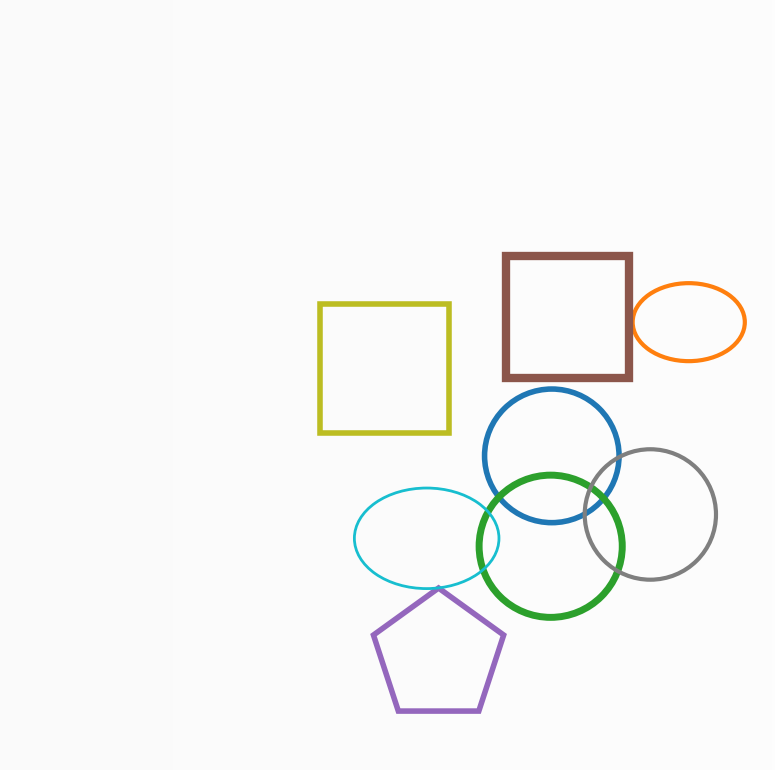[{"shape": "circle", "thickness": 2, "radius": 0.43, "center": [0.712, 0.408]}, {"shape": "oval", "thickness": 1.5, "radius": 0.36, "center": [0.889, 0.582]}, {"shape": "circle", "thickness": 2.5, "radius": 0.46, "center": [0.711, 0.291]}, {"shape": "pentagon", "thickness": 2, "radius": 0.44, "center": [0.566, 0.148]}, {"shape": "square", "thickness": 3, "radius": 0.4, "center": [0.732, 0.589]}, {"shape": "circle", "thickness": 1.5, "radius": 0.42, "center": [0.839, 0.332]}, {"shape": "square", "thickness": 2, "radius": 0.42, "center": [0.496, 0.521]}, {"shape": "oval", "thickness": 1, "radius": 0.47, "center": [0.551, 0.301]}]